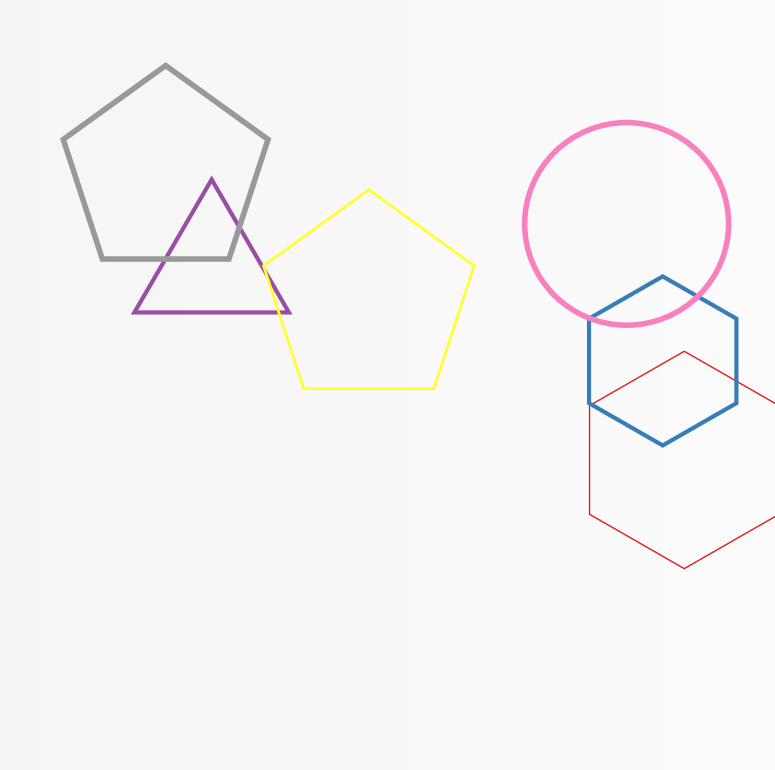[{"shape": "hexagon", "thickness": 0.5, "radius": 0.71, "center": [0.883, 0.403]}, {"shape": "hexagon", "thickness": 1.5, "radius": 0.55, "center": [0.855, 0.531]}, {"shape": "triangle", "thickness": 1.5, "radius": 0.58, "center": [0.273, 0.652]}, {"shape": "pentagon", "thickness": 1, "radius": 0.71, "center": [0.476, 0.611]}, {"shape": "circle", "thickness": 2, "radius": 0.66, "center": [0.809, 0.709]}, {"shape": "pentagon", "thickness": 2, "radius": 0.69, "center": [0.214, 0.776]}]